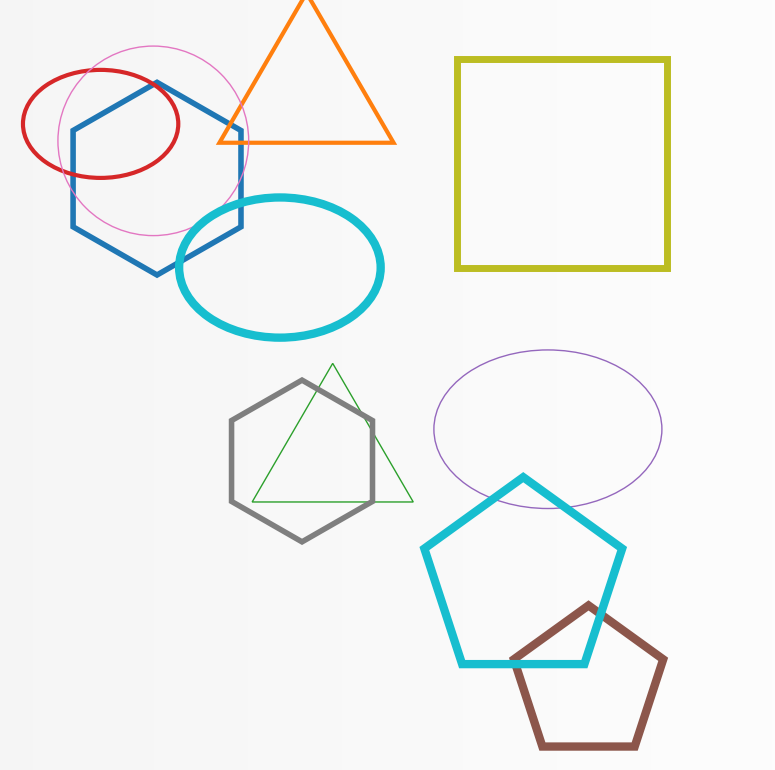[{"shape": "hexagon", "thickness": 2, "radius": 0.63, "center": [0.203, 0.768]}, {"shape": "triangle", "thickness": 1.5, "radius": 0.65, "center": [0.395, 0.879]}, {"shape": "triangle", "thickness": 0.5, "radius": 0.6, "center": [0.429, 0.408]}, {"shape": "oval", "thickness": 1.5, "radius": 0.5, "center": [0.13, 0.839]}, {"shape": "oval", "thickness": 0.5, "radius": 0.74, "center": [0.707, 0.443]}, {"shape": "pentagon", "thickness": 3, "radius": 0.51, "center": [0.759, 0.112]}, {"shape": "circle", "thickness": 0.5, "radius": 0.62, "center": [0.198, 0.817]}, {"shape": "hexagon", "thickness": 2, "radius": 0.53, "center": [0.39, 0.401]}, {"shape": "square", "thickness": 2.5, "radius": 0.68, "center": [0.725, 0.788]}, {"shape": "oval", "thickness": 3, "radius": 0.65, "center": [0.361, 0.653]}, {"shape": "pentagon", "thickness": 3, "radius": 0.67, "center": [0.675, 0.246]}]